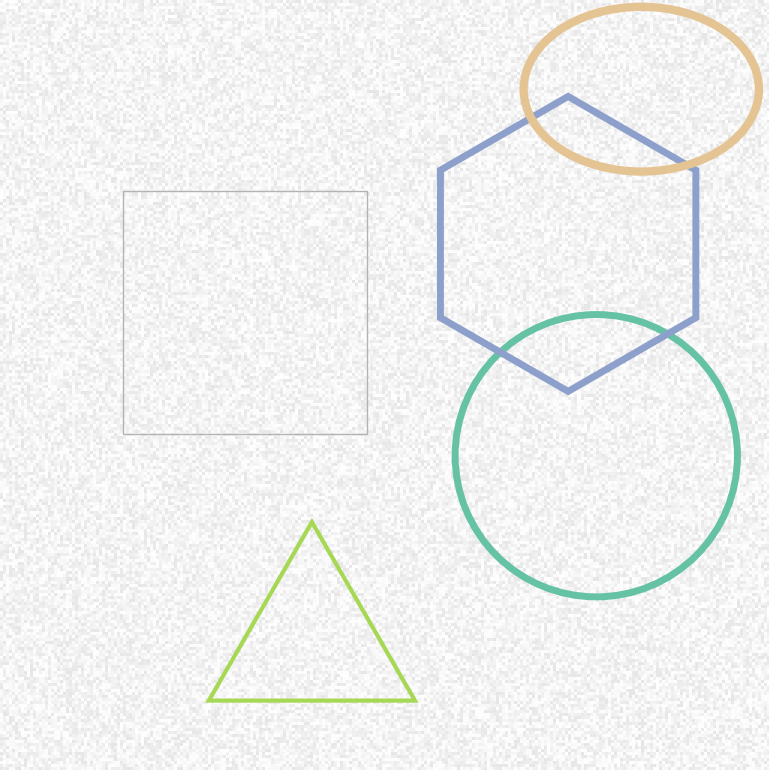[{"shape": "circle", "thickness": 2.5, "radius": 0.92, "center": [0.774, 0.408]}, {"shape": "hexagon", "thickness": 2.5, "radius": 0.96, "center": [0.738, 0.683]}, {"shape": "triangle", "thickness": 1.5, "radius": 0.77, "center": [0.405, 0.167]}, {"shape": "oval", "thickness": 3, "radius": 0.76, "center": [0.833, 0.884]}, {"shape": "square", "thickness": 0.5, "radius": 0.79, "center": [0.318, 0.594]}]